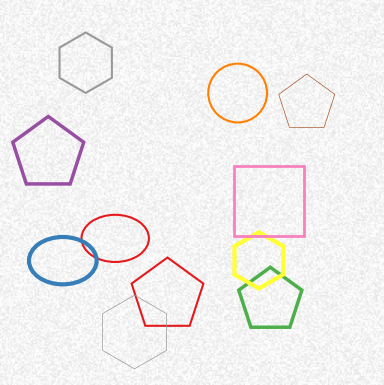[{"shape": "oval", "thickness": 1.5, "radius": 0.44, "center": [0.299, 0.381]}, {"shape": "pentagon", "thickness": 1.5, "radius": 0.49, "center": [0.435, 0.233]}, {"shape": "oval", "thickness": 3, "radius": 0.44, "center": [0.163, 0.323]}, {"shape": "pentagon", "thickness": 2.5, "radius": 0.43, "center": [0.702, 0.22]}, {"shape": "pentagon", "thickness": 2.5, "radius": 0.48, "center": [0.125, 0.601]}, {"shape": "circle", "thickness": 1.5, "radius": 0.38, "center": [0.617, 0.758]}, {"shape": "hexagon", "thickness": 3, "radius": 0.37, "center": [0.672, 0.324]}, {"shape": "pentagon", "thickness": 0.5, "radius": 0.38, "center": [0.797, 0.731]}, {"shape": "square", "thickness": 2, "radius": 0.46, "center": [0.699, 0.478]}, {"shape": "hexagon", "thickness": 0.5, "radius": 0.48, "center": [0.349, 0.138]}, {"shape": "hexagon", "thickness": 1.5, "radius": 0.39, "center": [0.223, 0.837]}]